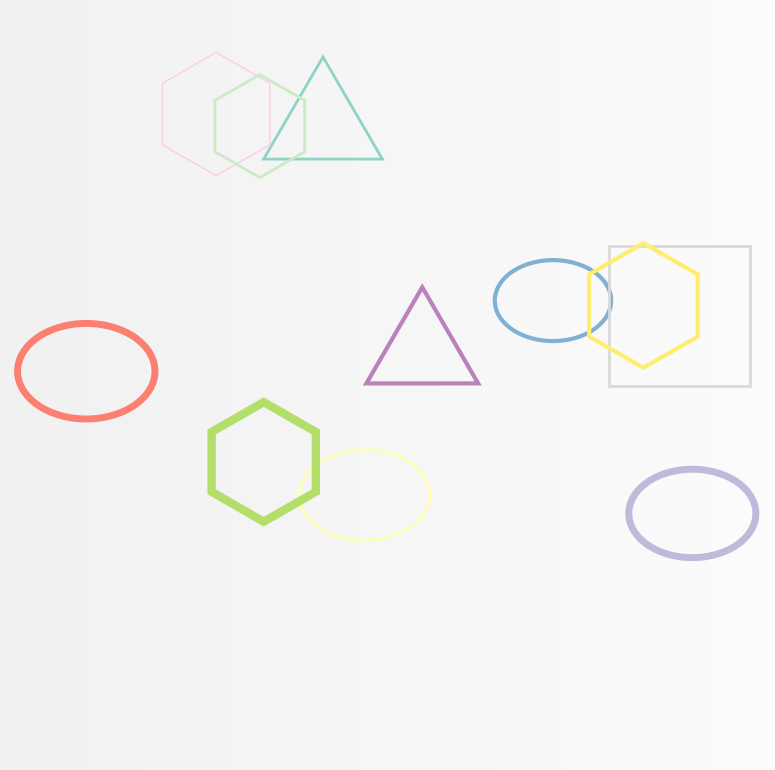[{"shape": "triangle", "thickness": 1, "radius": 0.44, "center": [0.417, 0.838]}, {"shape": "oval", "thickness": 1, "radius": 0.42, "center": [0.47, 0.357]}, {"shape": "oval", "thickness": 2.5, "radius": 0.41, "center": [0.893, 0.333]}, {"shape": "oval", "thickness": 2.5, "radius": 0.44, "center": [0.111, 0.518]}, {"shape": "oval", "thickness": 1.5, "radius": 0.38, "center": [0.714, 0.61]}, {"shape": "hexagon", "thickness": 3, "radius": 0.39, "center": [0.34, 0.4]}, {"shape": "hexagon", "thickness": 0.5, "radius": 0.4, "center": [0.279, 0.852]}, {"shape": "square", "thickness": 1, "radius": 0.45, "center": [0.877, 0.589]}, {"shape": "triangle", "thickness": 1.5, "radius": 0.42, "center": [0.545, 0.544]}, {"shape": "hexagon", "thickness": 1, "radius": 0.33, "center": [0.335, 0.836]}, {"shape": "hexagon", "thickness": 1.5, "radius": 0.4, "center": [0.83, 0.603]}]